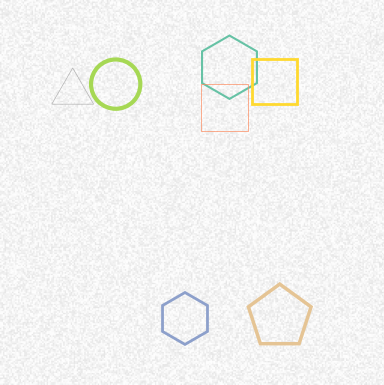[{"shape": "hexagon", "thickness": 1.5, "radius": 0.41, "center": [0.596, 0.825]}, {"shape": "square", "thickness": 0.5, "radius": 0.3, "center": [0.583, 0.721]}, {"shape": "hexagon", "thickness": 2, "radius": 0.34, "center": [0.481, 0.173]}, {"shape": "circle", "thickness": 3, "radius": 0.32, "center": [0.301, 0.781]}, {"shape": "square", "thickness": 2, "radius": 0.29, "center": [0.713, 0.788]}, {"shape": "pentagon", "thickness": 2.5, "radius": 0.43, "center": [0.727, 0.177]}, {"shape": "triangle", "thickness": 0.5, "radius": 0.31, "center": [0.189, 0.761]}]